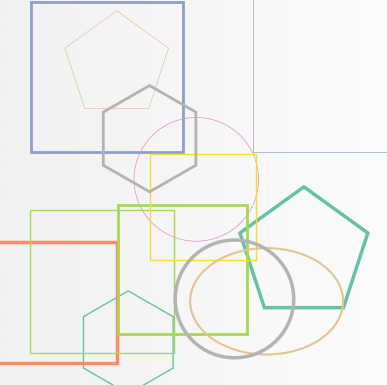[{"shape": "pentagon", "thickness": 2.5, "radius": 0.87, "center": [0.784, 0.341]}, {"shape": "hexagon", "thickness": 1, "radius": 0.67, "center": [0.331, 0.111]}, {"shape": "square", "thickness": 2.5, "radius": 0.79, "center": [0.143, 0.215]}, {"shape": "square", "thickness": 0.5, "radius": 1.0, "center": [0.853, 0.804]}, {"shape": "square", "thickness": 2, "radius": 0.98, "center": [0.276, 0.8]}, {"shape": "circle", "thickness": 0.5, "radius": 0.8, "center": [0.507, 0.534]}, {"shape": "square", "thickness": 1, "radius": 0.93, "center": [0.263, 0.269]}, {"shape": "square", "thickness": 2, "radius": 0.83, "center": [0.471, 0.3]}, {"shape": "square", "thickness": 1, "radius": 0.69, "center": [0.524, 0.462]}, {"shape": "pentagon", "thickness": 0.5, "radius": 0.7, "center": [0.301, 0.832]}, {"shape": "oval", "thickness": 1.5, "radius": 0.99, "center": [0.688, 0.217]}, {"shape": "circle", "thickness": 2.5, "radius": 0.76, "center": [0.605, 0.224]}, {"shape": "hexagon", "thickness": 2, "radius": 0.69, "center": [0.386, 0.64]}]